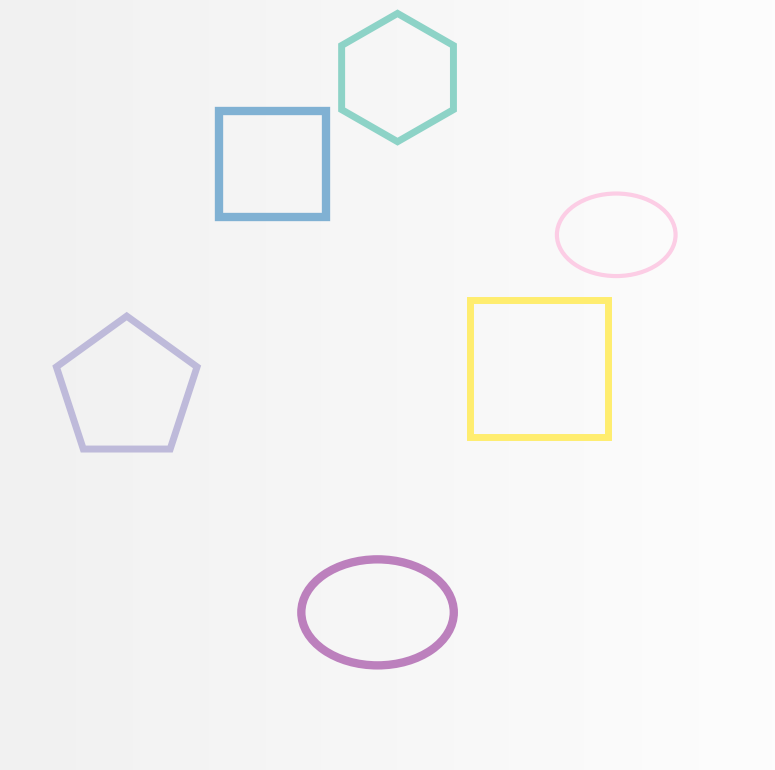[{"shape": "hexagon", "thickness": 2.5, "radius": 0.42, "center": [0.513, 0.899]}, {"shape": "pentagon", "thickness": 2.5, "radius": 0.48, "center": [0.164, 0.494]}, {"shape": "square", "thickness": 3, "radius": 0.34, "center": [0.352, 0.787]}, {"shape": "oval", "thickness": 1.5, "radius": 0.38, "center": [0.795, 0.695]}, {"shape": "oval", "thickness": 3, "radius": 0.49, "center": [0.487, 0.205]}, {"shape": "square", "thickness": 2.5, "radius": 0.45, "center": [0.695, 0.522]}]